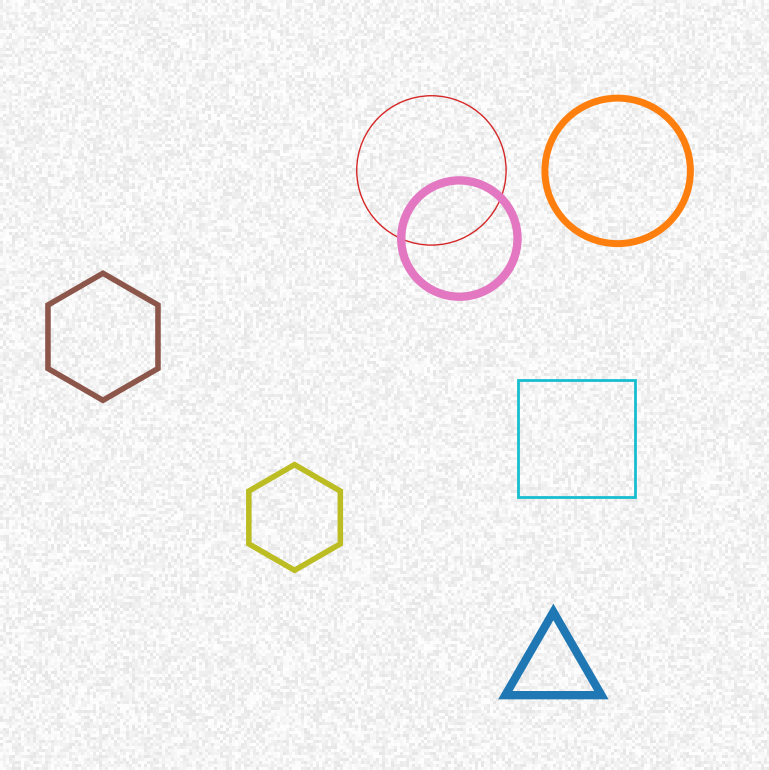[{"shape": "triangle", "thickness": 3, "radius": 0.36, "center": [0.719, 0.133]}, {"shape": "circle", "thickness": 2.5, "radius": 0.47, "center": [0.802, 0.778]}, {"shape": "circle", "thickness": 0.5, "radius": 0.48, "center": [0.56, 0.779]}, {"shape": "hexagon", "thickness": 2, "radius": 0.41, "center": [0.134, 0.563]}, {"shape": "circle", "thickness": 3, "radius": 0.38, "center": [0.597, 0.69]}, {"shape": "hexagon", "thickness": 2, "radius": 0.34, "center": [0.383, 0.328]}, {"shape": "square", "thickness": 1, "radius": 0.38, "center": [0.749, 0.431]}]